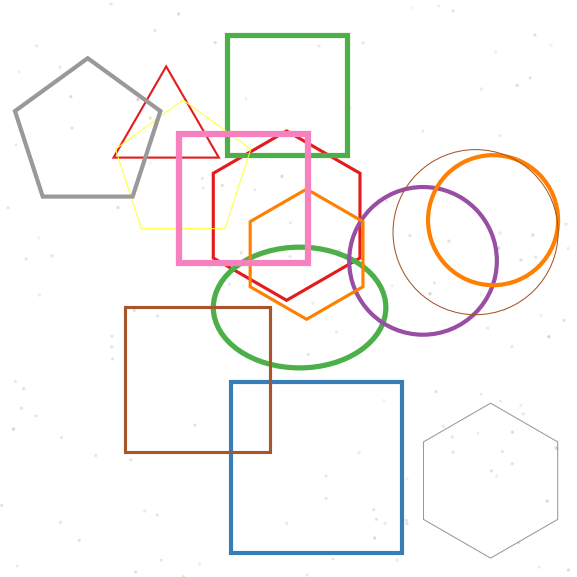[{"shape": "triangle", "thickness": 1, "radius": 0.53, "center": [0.288, 0.779]}, {"shape": "hexagon", "thickness": 1.5, "radius": 0.73, "center": [0.496, 0.626]}, {"shape": "square", "thickness": 2, "radius": 0.74, "center": [0.548, 0.19]}, {"shape": "oval", "thickness": 2.5, "radius": 0.75, "center": [0.519, 0.467]}, {"shape": "square", "thickness": 2.5, "radius": 0.52, "center": [0.496, 0.835]}, {"shape": "circle", "thickness": 2, "radius": 0.64, "center": [0.732, 0.547]}, {"shape": "hexagon", "thickness": 1.5, "radius": 0.56, "center": [0.531, 0.559]}, {"shape": "circle", "thickness": 2, "radius": 0.56, "center": [0.854, 0.618]}, {"shape": "pentagon", "thickness": 0.5, "radius": 0.62, "center": [0.317, 0.703]}, {"shape": "square", "thickness": 1.5, "radius": 0.63, "center": [0.341, 0.342]}, {"shape": "circle", "thickness": 0.5, "radius": 0.71, "center": [0.823, 0.597]}, {"shape": "square", "thickness": 3, "radius": 0.56, "center": [0.421, 0.656]}, {"shape": "pentagon", "thickness": 2, "radius": 0.66, "center": [0.152, 0.766]}, {"shape": "hexagon", "thickness": 0.5, "radius": 0.67, "center": [0.85, 0.167]}]